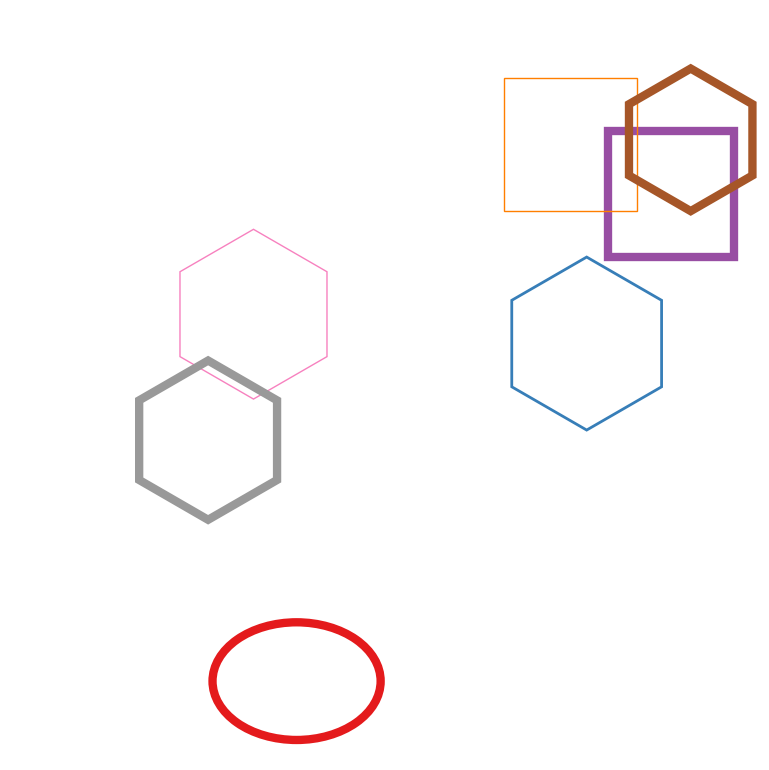[{"shape": "oval", "thickness": 3, "radius": 0.55, "center": [0.385, 0.115]}, {"shape": "hexagon", "thickness": 1, "radius": 0.56, "center": [0.762, 0.554]}, {"shape": "square", "thickness": 3, "radius": 0.41, "center": [0.871, 0.749]}, {"shape": "square", "thickness": 0.5, "radius": 0.43, "center": [0.741, 0.813]}, {"shape": "hexagon", "thickness": 3, "radius": 0.46, "center": [0.897, 0.818]}, {"shape": "hexagon", "thickness": 0.5, "radius": 0.55, "center": [0.329, 0.592]}, {"shape": "hexagon", "thickness": 3, "radius": 0.52, "center": [0.27, 0.428]}]